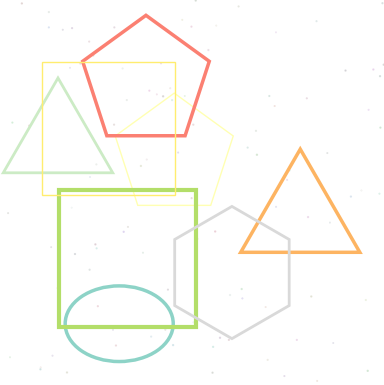[{"shape": "oval", "thickness": 2.5, "radius": 0.7, "center": [0.31, 0.159]}, {"shape": "pentagon", "thickness": 1, "radius": 0.81, "center": [0.453, 0.597]}, {"shape": "pentagon", "thickness": 2.5, "radius": 0.86, "center": [0.379, 0.787]}, {"shape": "triangle", "thickness": 2.5, "radius": 0.89, "center": [0.78, 0.434]}, {"shape": "square", "thickness": 3, "radius": 0.89, "center": [0.331, 0.329]}, {"shape": "hexagon", "thickness": 2, "radius": 0.86, "center": [0.602, 0.292]}, {"shape": "triangle", "thickness": 2, "radius": 0.82, "center": [0.151, 0.633]}, {"shape": "square", "thickness": 1, "radius": 0.86, "center": [0.282, 0.665]}]